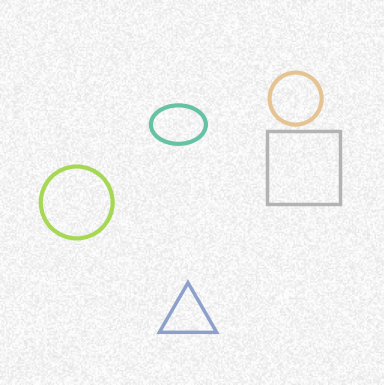[{"shape": "oval", "thickness": 3, "radius": 0.36, "center": [0.463, 0.676]}, {"shape": "triangle", "thickness": 2.5, "radius": 0.43, "center": [0.488, 0.18]}, {"shape": "circle", "thickness": 3, "radius": 0.47, "center": [0.199, 0.474]}, {"shape": "circle", "thickness": 3, "radius": 0.34, "center": [0.768, 0.744]}, {"shape": "square", "thickness": 2.5, "radius": 0.48, "center": [0.789, 0.565]}]